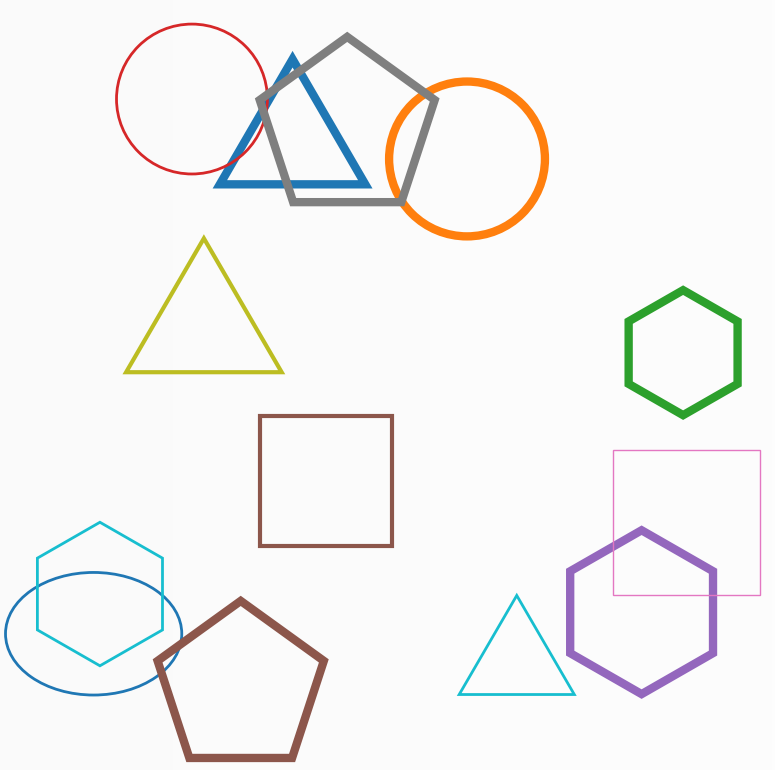[{"shape": "triangle", "thickness": 3, "radius": 0.54, "center": [0.378, 0.815]}, {"shape": "oval", "thickness": 1, "radius": 0.57, "center": [0.121, 0.177]}, {"shape": "circle", "thickness": 3, "radius": 0.5, "center": [0.603, 0.794]}, {"shape": "hexagon", "thickness": 3, "radius": 0.41, "center": [0.881, 0.542]}, {"shape": "circle", "thickness": 1, "radius": 0.49, "center": [0.248, 0.871]}, {"shape": "hexagon", "thickness": 3, "radius": 0.53, "center": [0.828, 0.205]}, {"shape": "square", "thickness": 1.5, "radius": 0.42, "center": [0.421, 0.376]}, {"shape": "pentagon", "thickness": 3, "radius": 0.56, "center": [0.311, 0.107]}, {"shape": "square", "thickness": 0.5, "radius": 0.47, "center": [0.886, 0.321]}, {"shape": "pentagon", "thickness": 3, "radius": 0.59, "center": [0.448, 0.833]}, {"shape": "triangle", "thickness": 1.5, "radius": 0.58, "center": [0.263, 0.575]}, {"shape": "triangle", "thickness": 1, "radius": 0.43, "center": [0.667, 0.141]}, {"shape": "hexagon", "thickness": 1, "radius": 0.47, "center": [0.129, 0.229]}]